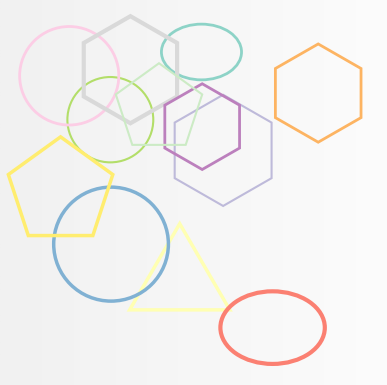[{"shape": "oval", "thickness": 2, "radius": 0.52, "center": [0.52, 0.865]}, {"shape": "triangle", "thickness": 2.5, "radius": 0.75, "center": [0.464, 0.27]}, {"shape": "hexagon", "thickness": 1.5, "radius": 0.72, "center": [0.576, 0.609]}, {"shape": "oval", "thickness": 3, "radius": 0.67, "center": [0.703, 0.149]}, {"shape": "circle", "thickness": 2.5, "radius": 0.74, "center": [0.287, 0.366]}, {"shape": "hexagon", "thickness": 2, "radius": 0.64, "center": [0.821, 0.758]}, {"shape": "circle", "thickness": 1.5, "radius": 0.55, "center": [0.285, 0.689]}, {"shape": "circle", "thickness": 2, "radius": 0.64, "center": [0.179, 0.803]}, {"shape": "hexagon", "thickness": 3, "radius": 0.7, "center": [0.337, 0.819]}, {"shape": "hexagon", "thickness": 2, "radius": 0.56, "center": [0.522, 0.671]}, {"shape": "pentagon", "thickness": 1.5, "radius": 0.59, "center": [0.41, 0.719]}, {"shape": "pentagon", "thickness": 2.5, "radius": 0.71, "center": [0.156, 0.503]}]